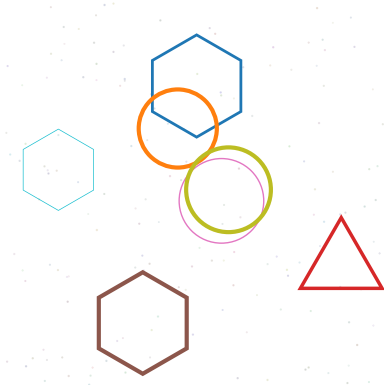[{"shape": "hexagon", "thickness": 2, "radius": 0.66, "center": [0.511, 0.777]}, {"shape": "circle", "thickness": 3, "radius": 0.51, "center": [0.462, 0.666]}, {"shape": "triangle", "thickness": 2.5, "radius": 0.61, "center": [0.886, 0.312]}, {"shape": "hexagon", "thickness": 3, "radius": 0.66, "center": [0.371, 0.161]}, {"shape": "circle", "thickness": 1, "radius": 0.55, "center": [0.575, 0.478]}, {"shape": "circle", "thickness": 3, "radius": 0.55, "center": [0.594, 0.507]}, {"shape": "hexagon", "thickness": 0.5, "radius": 0.53, "center": [0.152, 0.559]}]